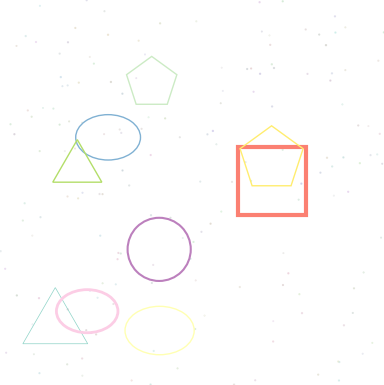[{"shape": "triangle", "thickness": 0.5, "radius": 0.49, "center": [0.144, 0.156]}, {"shape": "oval", "thickness": 1, "radius": 0.45, "center": [0.415, 0.142]}, {"shape": "square", "thickness": 3, "radius": 0.44, "center": [0.707, 0.53]}, {"shape": "oval", "thickness": 1, "radius": 0.42, "center": [0.281, 0.643]}, {"shape": "triangle", "thickness": 1, "radius": 0.37, "center": [0.201, 0.564]}, {"shape": "oval", "thickness": 2, "radius": 0.4, "center": [0.226, 0.192]}, {"shape": "circle", "thickness": 1.5, "radius": 0.41, "center": [0.413, 0.352]}, {"shape": "pentagon", "thickness": 1, "radius": 0.34, "center": [0.394, 0.785]}, {"shape": "pentagon", "thickness": 1, "radius": 0.43, "center": [0.705, 0.587]}]